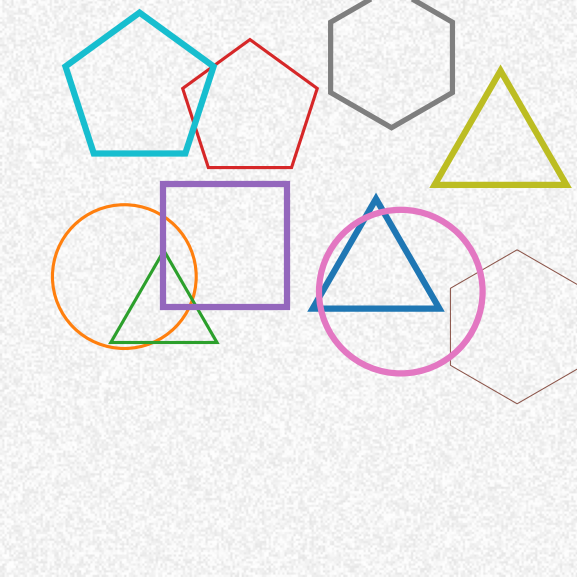[{"shape": "triangle", "thickness": 3, "radius": 0.63, "center": [0.651, 0.528]}, {"shape": "circle", "thickness": 1.5, "radius": 0.62, "center": [0.215, 0.52]}, {"shape": "triangle", "thickness": 1.5, "radius": 0.53, "center": [0.284, 0.459]}, {"shape": "pentagon", "thickness": 1.5, "radius": 0.61, "center": [0.433, 0.808]}, {"shape": "square", "thickness": 3, "radius": 0.53, "center": [0.39, 0.574]}, {"shape": "hexagon", "thickness": 0.5, "radius": 0.67, "center": [0.895, 0.433]}, {"shape": "circle", "thickness": 3, "radius": 0.71, "center": [0.694, 0.494]}, {"shape": "hexagon", "thickness": 2.5, "radius": 0.61, "center": [0.678, 0.9]}, {"shape": "triangle", "thickness": 3, "radius": 0.66, "center": [0.867, 0.745]}, {"shape": "pentagon", "thickness": 3, "radius": 0.67, "center": [0.242, 0.842]}]